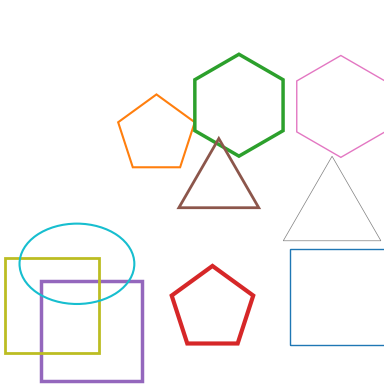[{"shape": "square", "thickness": 1, "radius": 0.62, "center": [0.879, 0.229]}, {"shape": "pentagon", "thickness": 1.5, "radius": 0.52, "center": [0.406, 0.65]}, {"shape": "hexagon", "thickness": 2.5, "radius": 0.66, "center": [0.621, 0.727]}, {"shape": "pentagon", "thickness": 3, "radius": 0.56, "center": [0.552, 0.198]}, {"shape": "square", "thickness": 2.5, "radius": 0.65, "center": [0.238, 0.141]}, {"shape": "triangle", "thickness": 2, "radius": 0.6, "center": [0.568, 0.52]}, {"shape": "hexagon", "thickness": 1, "radius": 0.66, "center": [0.885, 0.724]}, {"shape": "triangle", "thickness": 0.5, "radius": 0.73, "center": [0.863, 0.448]}, {"shape": "square", "thickness": 2, "radius": 0.61, "center": [0.135, 0.207]}, {"shape": "oval", "thickness": 1.5, "radius": 0.75, "center": [0.2, 0.315]}]